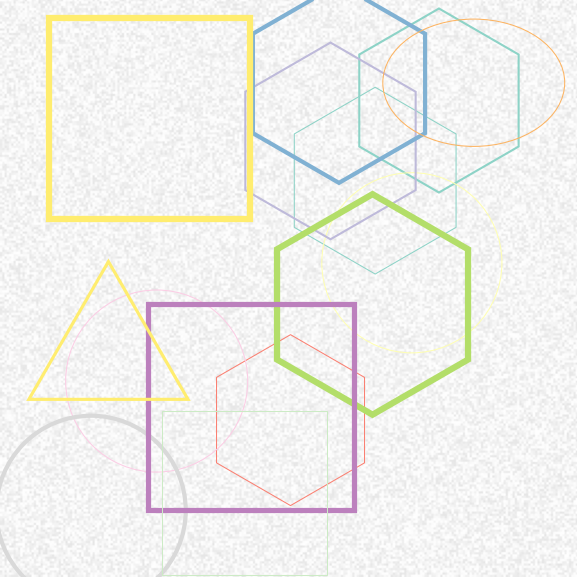[{"shape": "hexagon", "thickness": 0.5, "radius": 0.81, "center": [0.65, 0.686]}, {"shape": "hexagon", "thickness": 1, "radius": 0.8, "center": [0.76, 0.825]}, {"shape": "circle", "thickness": 0.5, "radius": 0.78, "center": [0.713, 0.544]}, {"shape": "hexagon", "thickness": 1, "radius": 0.85, "center": [0.572, 0.755]}, {"shape": "hexagon", "thickness": 0.5, "radius": 0.74, "center": [0.503, 0.272]}, {"shape": "hexagon", "thickness": 2, "radius": 0.86, "center": [0.587, 0.855]}, {"shape": "oval", "thickness": 0.5, "radius": 0.79, "center": [0.82, 0.856]}, {"shape": "hexagon", "thickness": 3, "radius": 0.95, "center": [0.645, 0.472]}, {"shape": "circle", "thickness": 0.5, "radius": 0.79, "center": [0.271, 0.339]}, {"shape": "circle", "thickness": 2, "radius": 0.82, "center": [0.158, 0.115]}, {"shape": "square", "thickness": 2.5, "radius": 0.89, "center": [0.435, 0.294]}, {"shape": "square", "thickness": 0.5, "radius": 0.71, "center": [0.423, 0.146]}, {"shape": "triangle", "thickness": 1.5, "radius": 0.8, "center": [0.188, 0.387]}, {"shape": "square", "thickness": 3, "radius": 0.87, "center": [0.259, 0.795]}]